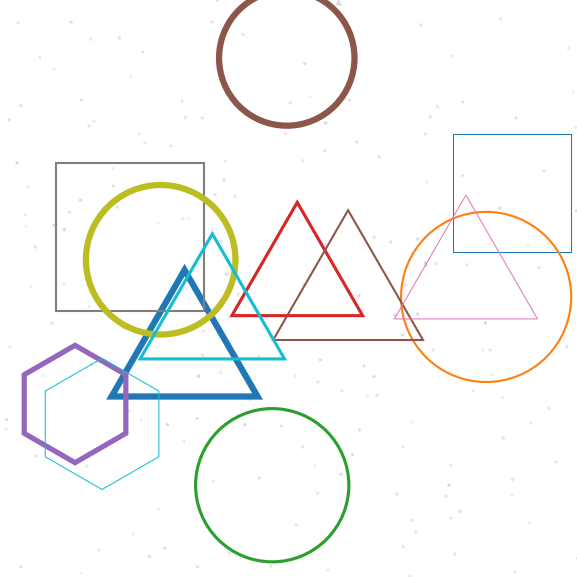[{"shape": "triangle", "thickness": 3, "radius": 0.73, "center": [0.32, 0.386]}, {"shape": "square", "thickness": 0.5, "radius": 0.51, "center": [0.886, 0.664]}, {"shape": "circle", "thickness": 1, "radius": 0.74, "center": [0.842, 0.485]}, {"shape": "circle", "thickness": 1.5, "radius": 0.66, "center": [0.471, 0.159]}, {"shape": "triangle", "thickness": 1.5, "radius": 0.65, "center": [0.515, 0.518]}, {"shape": "hexagon", "thickness": 2.5, "radius": 0.51, "center": [0.13, 0.3]}, {"shape": "circle", "thickness": 3, "radius": 0.59, "center": [0.497, 0.899]}, {"shape": "triangle", "thickness": 1, "radius": 0.75, "center": [0.603, 0.485]}, {"shape": "triangle", "thickness": 0.5, "radius": 0.72, "center": [0.807, 0.518]}, {"shape": "square", "thickness": 1, "radius": 0.64, "center": [0.225, 0.589]}, {"shape": "circle", "thickness": 3, "radius": 0.65, "center": [0.278, 0.549]}, {"shape": "hexagon", "thickness": 0.5, "radius": 0.57, "center": [0.177, 0.265]}, {"shape": "triangle", "thickness": 1.5, "radius": 0.72, "center": [0.368, 0.45]}]